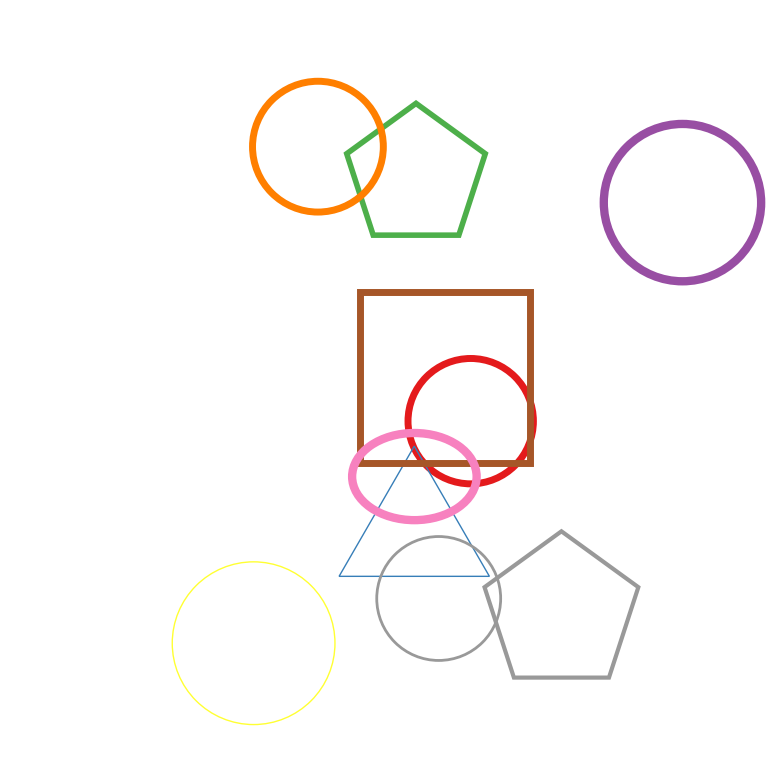[{"shape": "circle", "thickness": 2.5, "radius": 0.41, "center": [0.611, 0.453]}, {"shape": "triangle", "thickness": 0.5, "radius": 0.56, "center": [0.538, 0.308]}, {"shape": "pentagon", "thickness": 2, "radius": 0.47, "center": [0.54, 0.771]}, {"shape": "circle", "thickness": 3, "radius": 0.51, "center": [0.886, 0.737]}, {"shape": "circle", "thickness": 2.5, "radius": 0.42, "center": [0.413, 0.81]}, {"shape": "circle", "thickness": 0.5, "radius": 0.53, "center": [0.329, 0.165]}, {"shape": "square", "thickness": 2.5, "radius": 0.55, "center": [0.578, 0.509]}, {"shape": "oval", "thickness": 3, "radius": 0.4, "center": [0.538, 0.381]}, {"shape": "circle", "thickness": 1, "radius": 0.4, "center": [0.57, 0.223]}, {"shape": "pentagon", "thickness": 1.5, "radius": 0.53, "center": [0.729, 0.205]}]